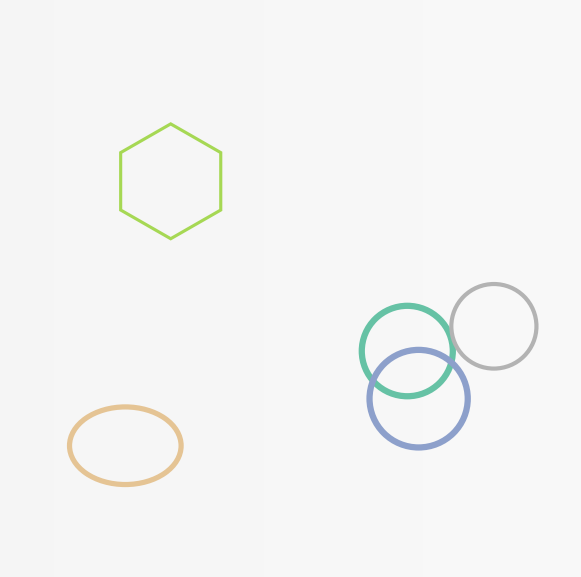[{"shape": "circle", "thickness": 3, "radius": 0.39, "center": [0.701, 0.391]}, {"shape": "circle", "thickness": 3, "radius": 0.42, "center": [0.72, 0.309]}, {"shape": "hexagon", "thickness": 1.5, "radius": 0.5, "center": [0.294, 0.685]}, {"shape": "oval", "thickness": 2.5, "radius": 0.48, "center": [0.216, 0.227]}, {"shape": "circle", "thickness": 2, "radius": 0.37, "center": [0.85, 0.434]}]